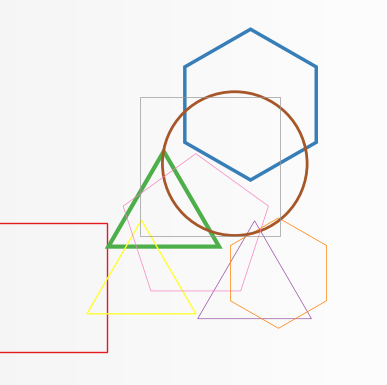[{"shape": "square", "thickness": 1, "radius": 0.84, "center": [0.108, 0.254]}, {"shape": "hexagon", "thickness": 2.5, "radius": 0.98, "center": [0.647, 0.728]}, {"shape": "triangle", "thickness": 3, "radius": 0.82, "center": [0.423, 0.442]}, {"shape": "triangle", "thickness": 0.5, "radius": 0.85, "center": [0.657, 0.257]}, {"shape": "hexagon", "thickness": 0.5, "radius": 0.72, "center": [0.719, 0.291]}, {"shape": "triangle", "thickness": 1, "radius": 0.81, "center": [0.365, 0.266]}, {"shape": "circle", "thickness": 2, "radius": 0.93, "center": [0.606, 0.575]}, {"shape": "pentagon", "thickness": 0.5, "radius": 0.99, "center": [0.505, 0.404]}, {"shape": "square", "thickness": 0.5, "radius": 0.9, "center": [0.542, 0.568]}]